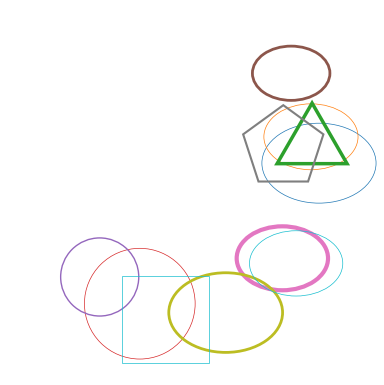[{"shape": "oval", "thickness": 0.5, "radius": 0.74, "center": [0.829, 0.576]}, {"shape": "oval", "thickness": 0.5, "radius": 0.61, "center": [0.808, 0.645]}, {"shape": "triangle", "thickness": 2.5, "radius": 0.52, "center": [0.811, 0.627]}, {"shape": "circle", "thickness": 0.5, "radius": 0.72, "center": [0.363, 0.211]}, {"shape": "circle", "thickness": 1, "radius": 0.51, "center": [0.259, 0.281]}, {"shape": "oval", "thickness": 2, "radius": 0.5, "center": [0.756, 0.81]}, {"shape": "oval", "thickness": 3, "radius": 0.59, "center": [0.733, 0.329]}, {"shape": "pentagon", "thickness": 1.5, "radius": 0.55, "center": [0.736, 0.617]}, {"shape": "oval", "thickness": 2, "radius": 0.74, "center": [0.586, 0.188]}, {"shape": "square", "thickness": 0.5, "radius": 0.56, "center": [0.431, 0.171]}, {"shape": "oval", "thickness": 0.5, "radius": 0.61, "center": [0.769, 0.316]}]